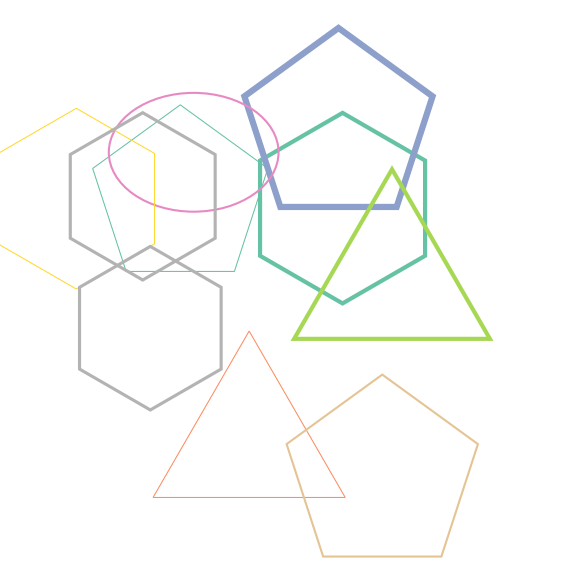[{"shape": "hexagon", "thickness": 2, "radius": 0.82, "center": [0.593, 0.639]}, {"shape": "pentagon", "thickness": 0.5, "radius": 0.8, "center": [0.312, 0.658]}, {"shape": "triangle", "thickness": 0.5, "radius": 0.96, "center": [0.431, 0.234]}, {"shape": "pentagon", "thickness": 3, "radius": 0.86, "center": [0.586, 0.779]}, {"shape": "oval", "thickness": 1, "radius": 0.73, "center": [0.335, 0.735]}, {"shape": "triangle", "thickness": 2, "radius": 0.98, "center": [0.679, 0.51]}, {"shape": "hexagon", "thickness": 0.5, "radius": 0.78, "center": [0.132, 0.655]}, {"shape": "pentagon", "thickness": 1, "radius": 0.87, "center": [0.662, 0.176]}, {"shape": "hexagon", "thickness": 1.5, "radius": 0.72, "center": [0.247, 0.659]}, {"shape": "hexagon", "thickness": 1.5, "radius": 0.71, "center": [0.26, 0.431]}]